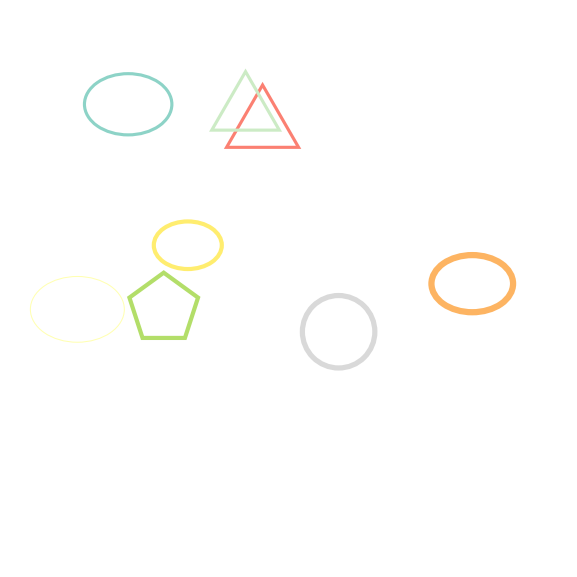[{"shape": "oval", "thickness": 1.5, "radius": 0.38, "center": [0.222, 0.819]}, {"shape": "oval", "thickness": 0.5, "radius": 0.41, "center": [0.134, 0.463]}, {"shape": "triangle", "thickness": 1.5, "radius": 0.36, "center": [0.455, 0.78]}, {"shape": "oval", "thickness": 3, "radius": 0.35, "center": [0.818, 0.508]}, {"shape": "pentagon", "thickness": 2, "radius": 0.31, "center": [0.284, 0.465]}, {"shape": "circle", "thickness": 2.5, "radius": 0.31, "center": [0.586, 0.425]}, {"shape": "triangle", "thickness": 1.5, "radius": 0.34, "center": [0.425, 0.808]}, {"shape": "oval", "thickness": 2, "radius": 0.29, "center": [0.325, 0.574]}]